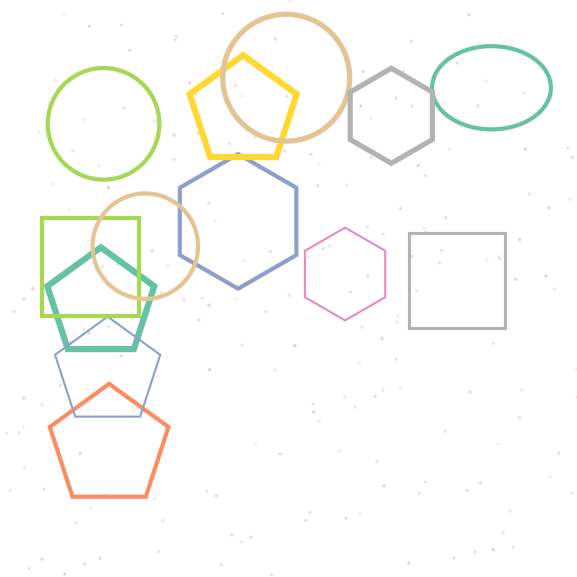[{"shape": "pentagon", "thickness": 3, "radius": 0.49, "center": [0.175, 0.473]}, {"shape": "oval", "thickness": 2, "radius": 0.51, "center": [0.851, 0.847]}, {"shape": "pentagon", "thickness": 2, "radius": 0.54, "center": [0.189, 0.226]}, {"shape": "pentagon", "thickness": 1, "radius": 0.48, "center": [0.186, 0.355]}, {"shape": "hexagon", "thickness": 2, "radius": 0.58, "center": [0.412, 0.616]}, {"shape": "hexagon", "thickness": 1, "radius": 0.4, "center": [0.598, 0.525]}, {"shape": "square", "thickness": 2, "radius": 0.42, "center": [0.157, 0.537]}, {"shape": "circle", "thickness": 2, "radius": 0.48, "center": [0.179, 0.785]}, {"shape": "pentagon", "thickness": 3, "radius": 0.49, "center": [0.421, 0.806]}, {"shape": "circle", "thickness": 2, "radius": 0.46, "center": [0.252, 0.573]}, {"shape": "circle", "thickness": 2.5, "radius": 0.55, "center": [0.496, 0.865]}, {"shape": "hexagon", "thickness": 2.5, "radius": 0.41, "center": [0.678, 0.799]}, {"shape": "square", "thickness": 1.5, "radius": 0.41, "center": [0.791, 0.514]}]